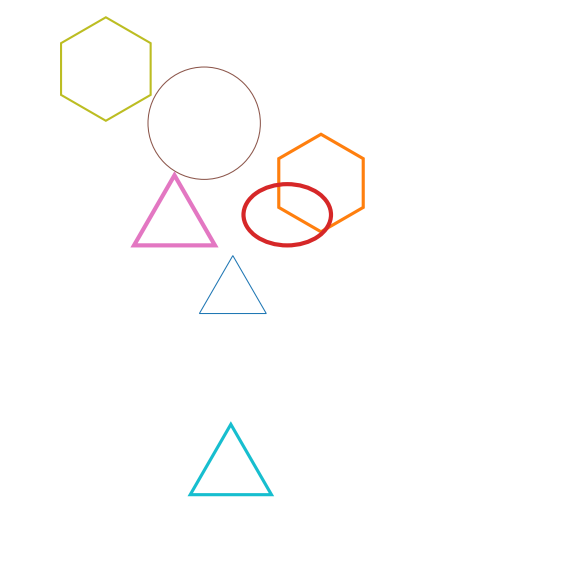[{"shape": "triangle", "thickness": 0.5, "radius": 0.33, "center": [0.403, 0.49]}, {"shape": "hexagon", "thickness": 1.5, "radius": 0.42, "center": [0.556, 0.682]}, {"shape": "oval", "thickness": 2, "radius": 0.38, "center": [0.497, 0.627]}, {"shape": "circle", "thickness": 0.5, "radius": 0.49, "center": [0.354, 0.786]}, {"shape": "triangle", "thickness": 2, "radius": 0.4, "center": [0.302, 0.615]}, {"shape": "hexagon", "thickness": 1, "radius": 0.45, "center": [0.183, 0.88]}, {"shape": "triangle", "thickness": 1.5, "radius": 0.41, "center": [0.4, 0.183]}]